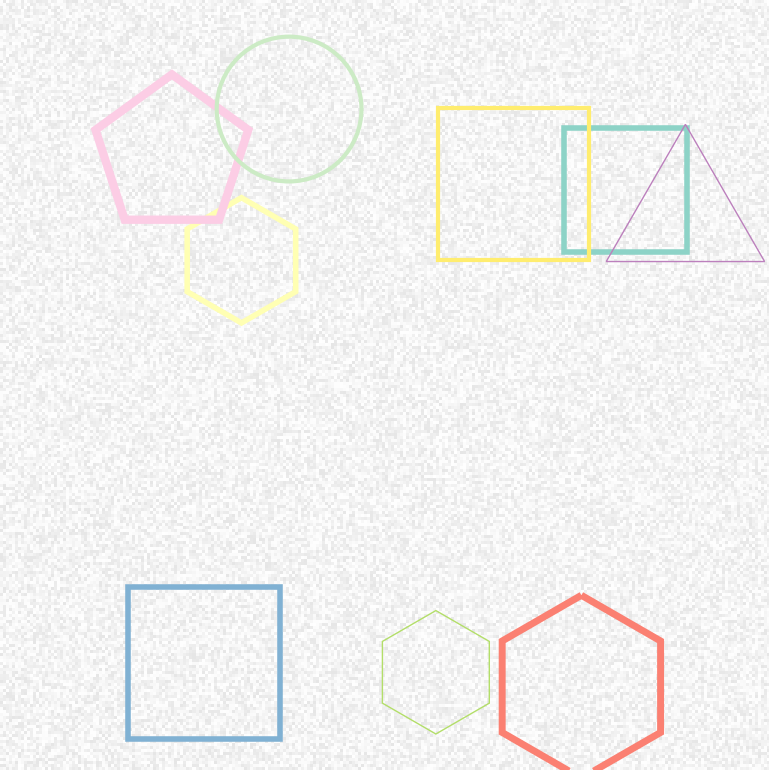[{"shape": "square", "thickness": 2, "radius": 0.4, "center": [0.812, 0.753]}, {"shape": "hexagon", "thickness": 2, "radius": 0.41, "center": [0.314, 0.662]}, {"shape": "hexagon", "thickness": 2.5, "radius": 0.59, "center": [0.755, 0.108]}, {"shape": "square", "thickness": 2, "radius": 0.49, "center": [0.265, 0.139]}, {"shape": "hexagon", "thickness": 0.5, "radius": 0.4, "center": [0.566, 0.127]}, {"shape": "pentagon", "thickness": 3, "radius": 0.52, "center": [0.223, 0.799]}, {"shape": "triangle", "thickness": 0.5, "radius": 0.59, "center": [0.89, 0.72]}, {"shape": "circle", "thickness": 1.5, "radius": 0.47, "center": [0.375, 0.858]}, {"shape": "square", "thickness": 1.5, "radius": 0.49, "center": [0.667, 0.761]}]